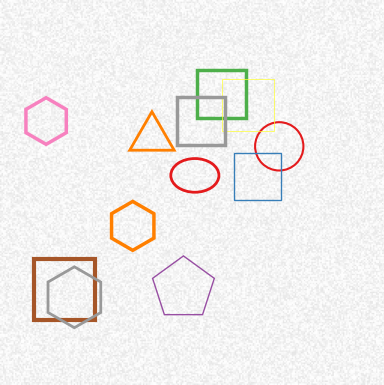[{"shape": "oval", "thickness": 2, "radius": 0.31, "center": [0.506, 0.544]}, {"shape": "circle", "thickness": 1.5, "radius": 0.31, "center": [0.725, 0.62]}, {"shape": "square", "thickness": 1, "radius": 0.31, "center": [0.668, 0.541]}, {"shape": "square", "thickness": 2.5, "radius": 0.31, "center": [0.576, 0.756]}, {"shape": "pentagon", "thickness": 1, "radius": 0.42, "center": [0.476, 0.251]}, {"shape": "hexagon", "thickness": 2.5, "radius": 0.32, "center": [0.345, 0.413]}, {"shape": "triangle", "thickness": 2, "radius": 0.33, "center": [0.395, 0.643]}, {"shape": "square", "thickness": 0.5, "radius": 0.34, "center": [0.643, 0.728]}, {"shape": "square", "thickness": 3, "radius": 0.39, "center": [0.167, 0.249]}, {"shape": "hexagon", "thickness": 2.5, "radius": 0.3, "center": [0.12, 0.686]}, {"shape": "hexagon", "thickness": 2, "radius": 0.4, "center": [0.193, 0.228]}, {"shape": "square", "thickness": 2.5, "radius": 0.31, "center": [0.522, 0.685]}]